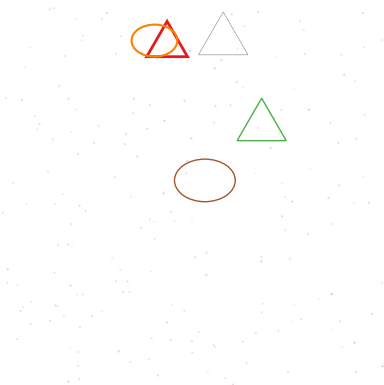[{"shape": "triangle", "thickness": 2, "radius": 0.31, "center": [0.434, 0.883]}, {"shape": "triangle", "thickness": 1, "radius": 0.37, "center": [0.68, 0.671]}, {"shape": "oval", "thickness": 1.5, "radius": 0.3, "center": [0.401, 0.894]}, {"shape": "oval", "thickness": 1, "radius": 0.39, "center": [0.532, 0.531]}, {"shape": "triangle", "thickness": 0.5, "radius": 0.37, "center": [0.58, 0.895]}]